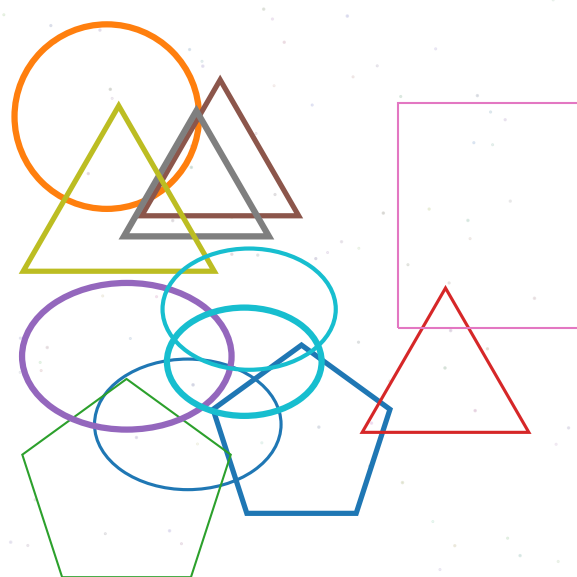[{"shape": "oval", "thickness": 1.5, "radius": 0.81, "center": [0.325, 0.264]}, {"shape": "pentagon", "thickness": 2.5, "radius": 0.81, "center": [0.522, 0.241]}, {"shape": "circle", "thickness": 3, "radius": 0.8, "center": [0.185, 0.797]}, {"shape": "pentagon", "thickness": 1, "radius": 0.95, "center": [0.219, 0.153]}, {"shape": "triangle", "thickness": 1.5, "radius": 0.83, "center": [0.771, 0.334]}, {"shape": "oval", "thickness": 3, "radius": 0.91, "center": [0.22, 0.382]}, {"shape": "triangle", "thickness": 2.5, "radius": 0.78, "center": [0.381, 0.704]}, {"shape": "square", "thickness": 1, "radius": 0.98, "center": [0.885, 0.626]}, {"shape": "triangle", "thickness": 3, "radius": 0.72, "center": [0.34, 0.662]}, {"shape": "triangle", "thickness": 2.5, "radius": 0.95, "center": [0.206, 0.625]}, {"shape": "oval", "thickness": 2, "radius": 0.75, "center": [0.431, 0.464]}, {"shape": "oval", "thickness": 3, "radius": 0.67, "center": [0.423, 0.373]}]